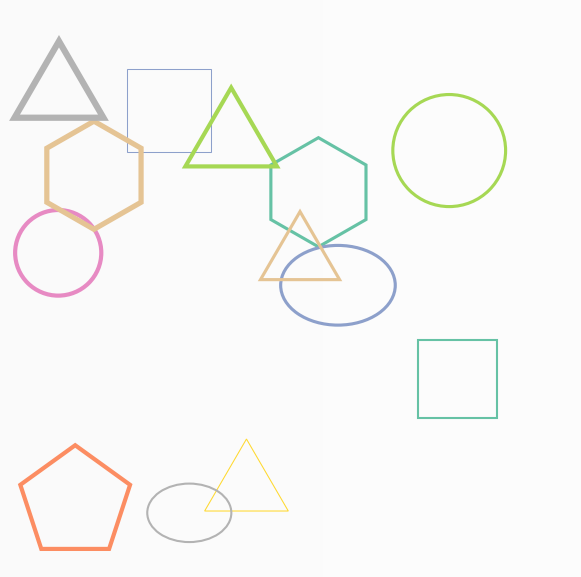[{"shape": "square", "thickness": 1, "radius": 0.34, "center": [0.787, 0.342]}, {"shape": "hexagon", "thickness": 1.5, "radius": 0.47, "center": [0.548, 0.666]}, {"shape": "pentagon", "thickness": 2, "radius": 0.5, "center": [0.129, 0.129]}, {"shape": "oval", "thickness": 1.5, "radius": 0.49, "center": [0.581, 0.505]}, {"shape": "square", "thickness": 0.5, "radius": 0.36, "center": [0.29, 0.808]}, {"shape": "circle", "thickness": 2, "radius": 0.37, "center": [0.1, 0.561]}, {"shape": "triangle", "thickness": 2, "radius": 0.45, "center": [0.398, 0.756]}, {"shape": "circle", "thickness": 1.5, "radius": 0.49, "center": [0.773, 0.738]}, {"shape": "triangle", "thickness": 0.5, "radius": 0.42, "center": [0.424, 0.156]}, {"shape": "hexagon", "thickness": 2.5, "radius": 0.47, "center": [0.162, 0.696]}, {"shape": "triangle", "thickness": 1.5, "radius": 0.39, "center": [0.516, 0.554]}, {"shape": "oval", "thickness": 1, "radius": 0.36, "center": [0.326, 0.111]}, {"shape": "triangle", "thickness": 3, "radius": 0.44, "center": [0.101, 0.839]}]